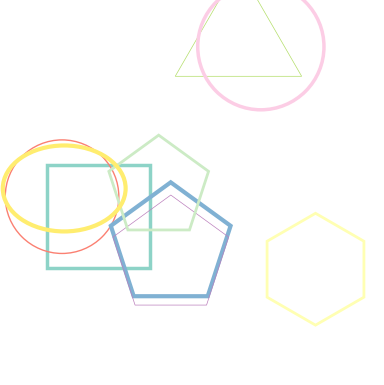[{"shape": "square", "thickness": 2.5, "radius": 0.67, "center": [0.256, 0.438]}, {"shape": "hexagon", "thickness": 2, "radius": 0.73, "center": [0.819, 0.301]}, {"shape": "circle", "thickness": 1, "radius": 0.74, "center": [0.161, 0.489]}, {"shape": "pentagon", "thickness": 3, "radius": 0.82, "center": [0.443, 0.363]}, {"shape": "triangle", "thickness": 0.5, "radius": 0.95, "center": [0.619, 0.897]}, {"shape": "circle", "thickness": 2.5, "radius": 0.82, "center": [0.678, 0.879]}, {"shape": "pentagon", "thickness": 0.5, "radius": 0.79, "center": [0.444, 0.335]}, {"shape": "pentagon", "thickness": 2, "radius": 0.68, "center": [0.412, 0.513]}, {"shape": "oval", "thickness": 3, "radius": 0.8, "center": [0.167, 0.511]}]